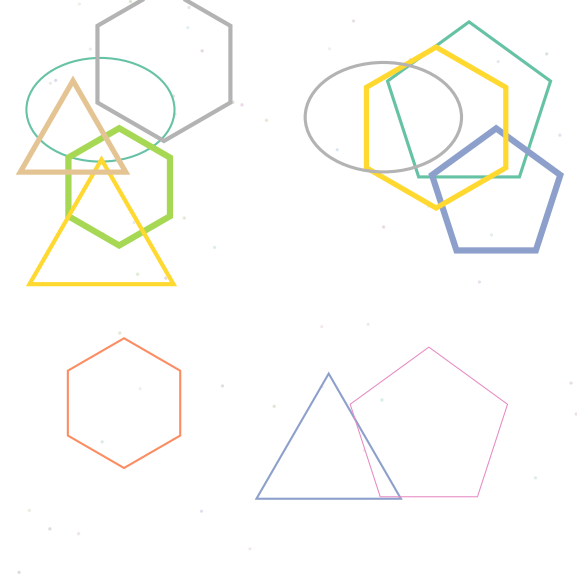[{"shape": "pentagon", "thickness": 1.5, "radius": 0.74, "center": [0.812, 0.813]}, {"shape": "oval", "thickness": 1, "radius": 0.64, "center": [0.174, 0.809]}, {"shape": "hexagon", "thickness": 1, "radius": 0.56, "center": [0.215, 0.301]}, {"shape": "pentagon", "thickness": 3, "radius": 0.58, "center": [0.859, 0.66]}, {"shape": "triangle", "thickness": 1, "radius": 0.72, "center": [0.569, 0.208]}, {"shape": "pentagon", "thickness": 0.5, "radius": 0.72, "center": [0.743, 0.255]}, {"shape": "hexagon", "thickness": 3, "radius": 0.51, "center": [0.206, 0.676]}, {"shape": "hexagon", "thickness": 2.5, "radius": 0.7, "center": [0.755, 0.778]}, {"shape": "triangle", "thickness": 2, "radius": 0.72, "center": [0.176, 0.579]}, {"shape": "triangle", "thickness": 2.5, "radius": 0.53, "center": [0.126, 0.754]}, {"shape": "oval", "thickness": 1.5, "radius": 0.68, "center": [0.664, 0.796]}, {"shape": "hexagon", "thickness": 2, "radius": 0.66, "center": [0.284, 0.888]}]